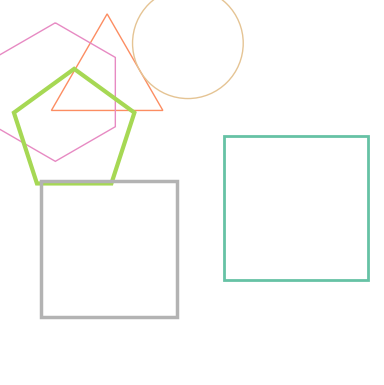[{"shape": "square", "thickness": 2, "radius": 0.93, "center": [0.768, 0.46]}, {"shape": "triangle", "thickness": 1, "radius": 0.84, "center": [0.278, 0.797]}, {"shape": "hexagon", "thickness": 1, "radius": 0.9, "center": [0.144, 0.761]}, {"shape": "pentagon", "thickness": 3, "radius": 0.82, "center": [0.193, 0.657]}, {"shape": "circle", "thickness": 1, "radius": 0.72, "center": [0.488, 0.888]}, {"shape": "square", "thickness": 2.5, "radius": 0.88, "center": [0.283, 0.354]}]